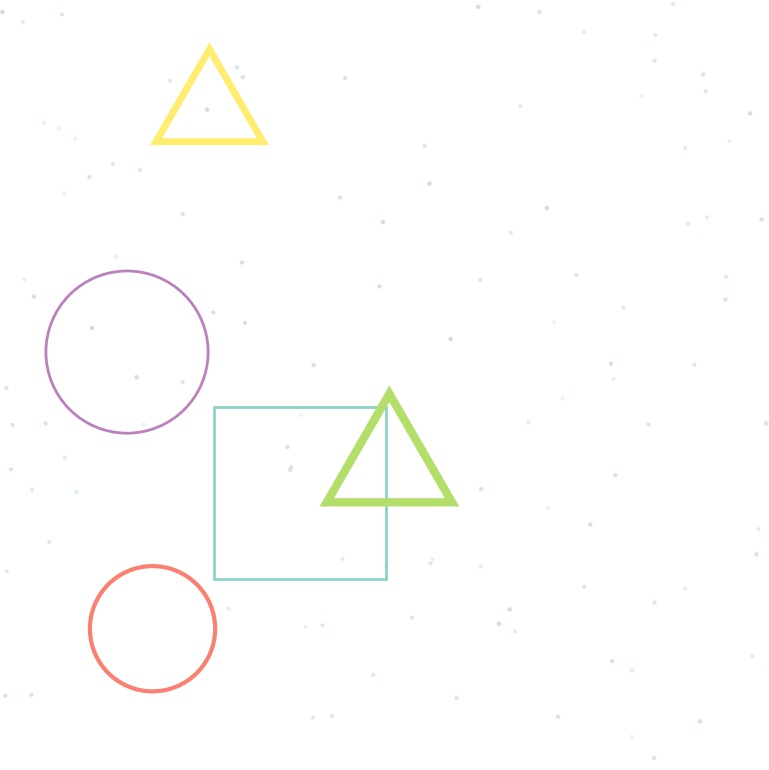[{"shape": "square", "thickness": 1, "radius": 0.56, "center": [0.39, 0.36]}, {"shape": "circle", "thickness": 1.5, "radius": 0.41, "center": [0.198, 0.183]}, {"shape": "triangle", "thickness": 3, "radius": 0.47, "center": [0.506, 0.395]}, {"shape": "circle", "thickness": 1, "radius": 0.53, "center": [0.165, 0.543]}, {"shape": "triangle", "thickness": 2.5, "radius": 0.4, "center": [0.272, 0.856]}]